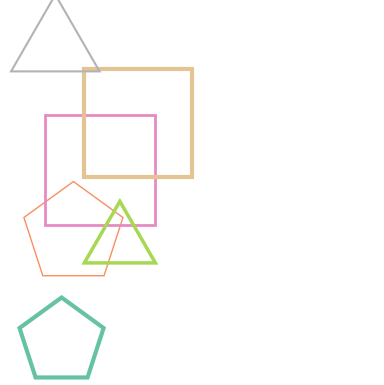[{"shape": "pentagon", "thickness": 3, "radius": 0.57, "center": [0.16, 0.112]}, {"shape": "pentagon", "thickness": 1, "radius": 0.68, "center": [0.191, 0.393]}, {"shape": "square", "thickness": 2, "radius": 0.71, "center": [0.26, 0.558]}, {"shape": "triangle", "thickness": 2.5, "radius": 0.53, "center": [0.311, 0.37]}, {"shape": "square", "thickness": 3, "radius": 0.7, "center": [0.359, 0.68]}, {"shape": "triangle", "thickness": 1.5, "radius": 0.66, "center": [0.144, 0.881]}]